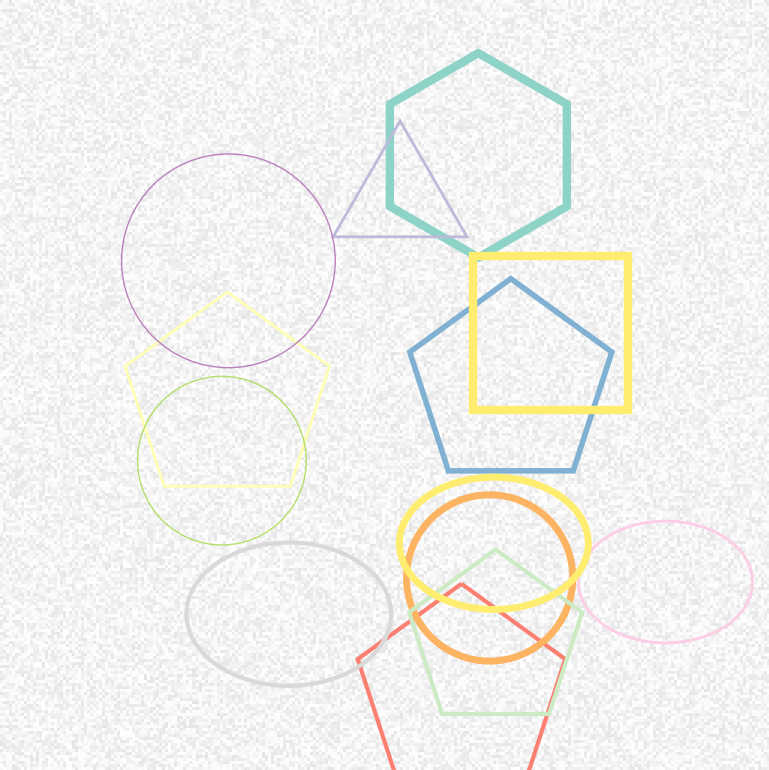[{"shape": "hexagon", "thickness": 3, "radius": 0.66, "center": [0.621, 0.798]}, {"shape": "pentagon", "thickness": 1, "radius": 0.7, "center": [0.295, 0.481]}, {"shape": "triangle", "thickness": 1, "radius": 0.5, "center": [0.52, 0.743]}, {"shape": "pentagon", "thickness": 1.5, "radius": 0.71, "center": [0.599, 0.1]}, {"shape": "pentagon", "thickness": 2, "radius": 0.69, "center": [0.663, 0.5]}, {"shape": "circle", "thickness": 2.5, "radius": 0.54, "center": [0.636, 0.249]}, {"shape": "circle", "thickness": 0.5, "radius": 0.55, "center": [0.288, 0.402]}, {"shape": "oval", "thickness": 1, "radius": 0.57, "center": [0.864, 0.244]}, {"shape": "oval", "thickness": 1.5, "radius": 0.66, "center": [0.375, 0.202]}, {"shape": "circle", "thickness": 0.5, "radius": 0.69, "center": [0.297, 0.661]}, {"shape": "pentagon", "thickness": 1.5, "radius": 0.59, "center": [0.644, 0.168]}, {"shape": "square", "thickness": 3, "radius": 0.5, "center": [0.715, 0.567]}, {"shape": "oval", "thickness": 2.5, "radius": 0.61, "center": [0.641, 0.294]}]